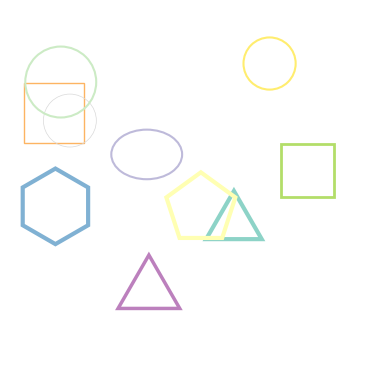[{"shape": "triangle", "thickness": 3, "radius": 0.42, "center": [0.608, 0.421]}, {"shape": "pentagon", "thickness": 3, "radius": 0.47, "center": [0.522, 0.458]}, {"shape": "oval", "thickness": 1.5, "radius": 0.46, "center": [0.381, 0.599]}, {"shape": "hexagon", "thickness": 3, "radius": 0.49, "center": [0.144, 0.464]}, {"shape": "square", "thickness": 1, "radius": 0.39, "center": [0.141, 0.707]}, {"shape": "square", "thickness": 2, "radius": 0.34, "center": [0.8, 0.557]}, {"shape": "circle", "thickness": 0.5, "radius": 0.34, "center": [0.181, 0.687]}, {"shape": "triangle", "thickness": 2.5, "radius": 0.46, "center": [0.387, 0.245]}, {"shape": "circle", "thickness": 1.5, "radius": 0.46, "center": [0.158, 0.787]}, {"shape": "circle", "thickness": 1.5, "radius": 0.34, "center": [0.7, 0.835]}]